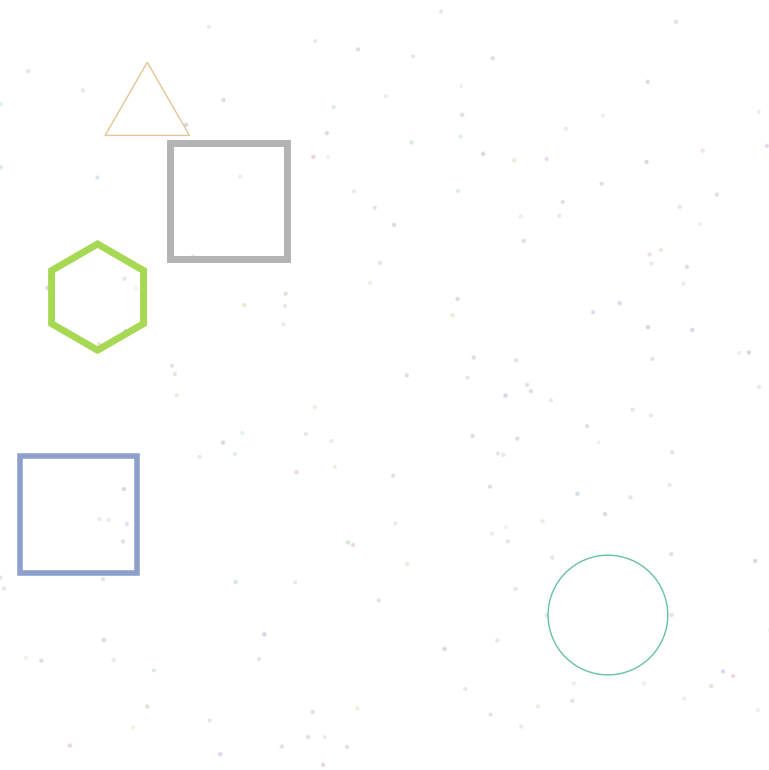[{"shape": "circle", "thickness": 0.5, "radius": 0.39, "center": [0.79, 0.201]}, {"shape": "square", "thickness": 2, "radius": 0.38, "center": [0.102, 0.331]}, {"shape": "hexagon", "thickness": 2.5, "radius": 0.34, "center": [0.127, 0.614]}, {"shape": "triangle", "thickness": 0.5, "radius": 0.32, "center": [0.191, 0.856]}, {"shape": "square", "thickness": 2.5, "radius": 0.38, "center": [0.296, 0.739]}]